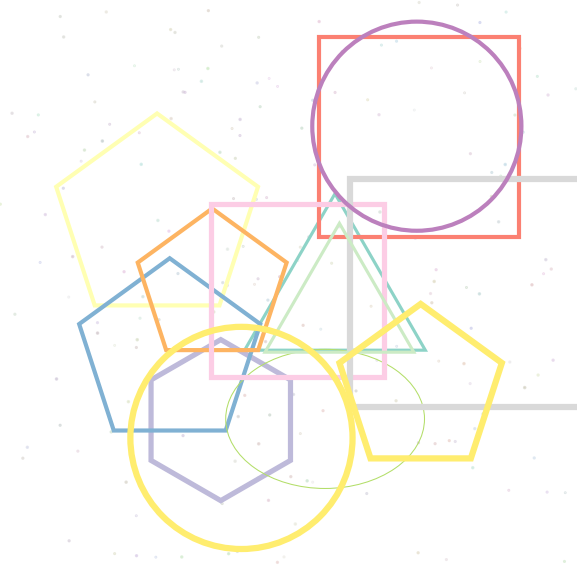[{"shape": "triangle", "thickness": 1.5, "radius": 0.9, "center": [0.58, 0.483]}, {"shape": "pentagon", "thickness": 2, "radius": 0.92, "center": [0.272, 0.619]}, {"shape": "hexagon", "thickness": 2.5, "radius": 0.7, "center": [0.382, 0.272]}, {"shape": "square", "thickness": 2, "radius": 0.87, "center": [0.726, 0.761]}, {"shape": "pentagon", "thickness": 2, "radius": 0.82, "center": [0.294, 0.387]}, {"shape": "pentagon", "thickness": 2, "radius": 0.68, "center": [0.367, 0.503]}, {"shape": "oval", "thickness": 0.5, "radius": 0.86, "center": [0.563, 0.274]}, {"shape": "square", "thickness": 2.5, "radius": 0.75, "center": [0.515, 0.496]}, {"shape": "square", "thickness": 3, "radius": 0.99, "center": [0.805, 0.492]}, {"shape": "circle", "thickness": 2, "radius": 0.91, "center": [0.722, 0.781]}, {"shape": "triangle", "thickness": 1.5, "radius": 0.74, "center": [0.588, 0.464]}, {"shape": "circle", "thickness": 3, "radius": 0.96, "center": [0.418, 0.241]}, {"shape": "pentagon", "thickness": 3, "radius": 0.74, "center": [0.728, 0.325]}]